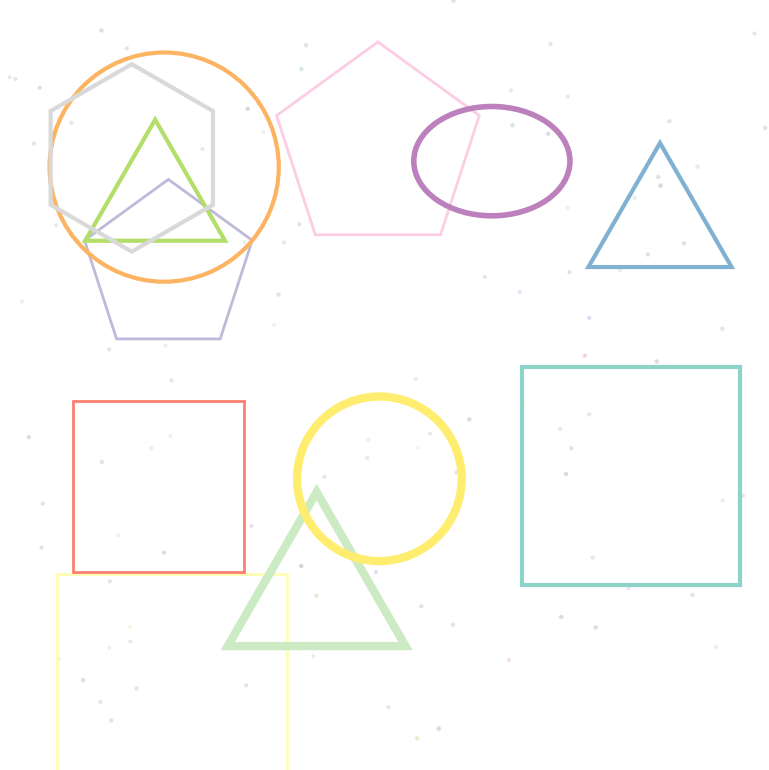[{"shape": "square", "thickness": 1.5, "radius": 0.71, "center": [0.819, 0.382]}, {"shape": "square", "thickness": 1, "radius": 0.75, "center": [0.223, 0.106]}, {"shape": "pentagon", "thickness": 1, "radius": 0.57, "center": [0.219, 0.652]}, {"shape": "square", "thickness": 1, "radius": 0.56, "center": [0.205, 0.368]}, {"shape": "triangle", "thickness": 1.5, "radius": 0.54, "center": [0.857, 0.707]}, {"shape": "circle", "thickness": 1.5, "radius": 0.74, "center": [0.213, 0.783]}, {"shape": "triangle", "thickness": 1.5, "radius": 0.52, "center": [0.201, 0.74]}, {"shape": "pentagon", "thickness": 1, "radius": 0.69, "center": [0.491, 0.807]}, {"shape": "hexagon", "thickness": 1.5, "radius": 0.61, "center": [0.171, 0.795]}, {"shape": "oval", "thickness": 2, "radius": 0.51, "center": [0.639, 0.791]}, {"shape": "triangle", "thickness": 3, "radius": 0.67, "center": [0.411, 0.228]}, {"shape": "circle", "thickness": 3, "radius": 0.53, "center": [0.493, 0.378]}]